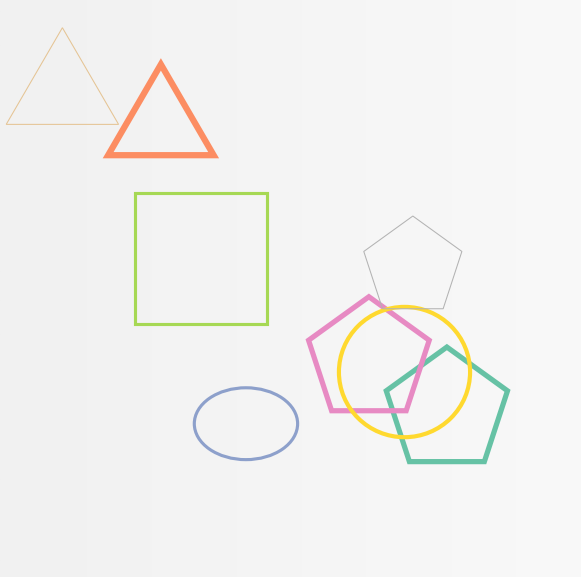[{"shape": "pentagon", "thickness": 2.5, "radius": 0.55, "center": [0.769, 0.289]}, {"shape": "triangle", "thickness": 3, "radius": 0.52, "center": [0.277, 0.783]}, {"shape": "oval", "thickness": 1.5, "radius": 0.44, "center": [0.423, 0.265]}, {"shape": "pentagon", "thickness": 2.5, "radius": 0.55, "center": [0.635, 0.376]}, {"shape": "square", "thickness": 1.5, "radius": 0.57, "center": [0.346, 0.552]}, {"shape": "circle", "thickness": 2, "radius": 0.56, "center": [0.696, 0.355]}, {"shape": "triangle", "thickness": 0.5, "radius": 0.56, "center": [0.107, 0.84]}, {"shape": "pentagon", "thickness": 0.5, "radius": 0.44, "center": [0.71, 0.536]}]